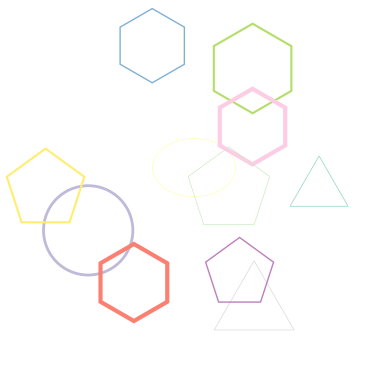[{"shape": "triangle", "thickness": 0.5, "radius": 0.44, "center": [0.829, 0.508]}, {"shape": "oval", "thickness": 0.5, "radius": 0.54, "center": [0.504, 0.564]}, {"shape": "circle", "thickness": 2, "radius": 0.58, "center": [0.229, 0.402]}, {"shape": "hexagon", "thickness": 3, "radius": 0.5, "center": [0.348, 0.266]}, {"shape": "hexagon", "thickness": 1, "radius": 0.48, "center": [0.395, 0.881]}, {"shape": "hexagon", "thickness": 1.5, "radius": 0.58, "center": [0.656, 0.822]}, {"shape": "hexagon", "thickness": 3, "radius": 0.49, "center": [0.656, 0.671]}, {"shape": "triangle", "thickness": 0.5, "radius": 0.6, "center": [0.66, 0.203]}, {"shape": "pentagon", "thickness": 1, "radius": 0.46, "center": [0.622, 0.29]}, {"shape": "pentagon", "thickness": 0.5, "radius": 0.56, "center": [0.595, 0.507]}, {"shape": "pentagon", "thickness": 1.5, "radius": 0.53, "center": [0.118, 0.508]}]